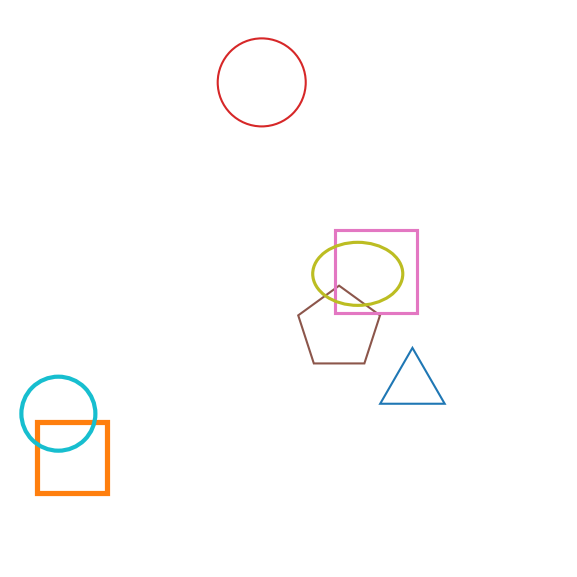[{"shape": "triangle", "thickness": 1, "radius": 0.32, "center": [0.714, 0.332]}, {"shape": "square", "thickness": 2.5, "radius": 0.31, "center": [0.124, 0.207]}, {"shape": "circle", "thickness": 1, "radius": 0.38, "center": [0.453, 0.856]}, {"shape": "pentagon", "thickness": 1, "radius": 0.37, "center": [0.587, 0.43]}, {"shape": "square", "thickness": 1.5, "radius": 0.36, "center": [0.651, 0.529]}, {"shape": "oval", "thickness": 1.5, "radius": 0.39, "center": [0.619, 0.525]}, {"shape": "circle", "thickness": 2, "radius": 0.32, "center": [0.101, 0.283]}]